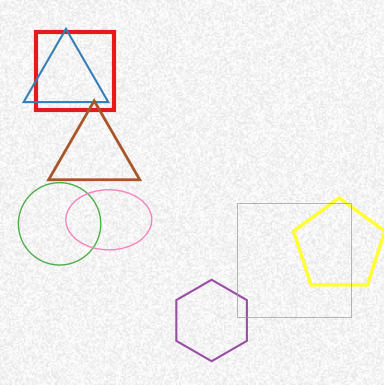[{"shape": "square", "thickness": 3, "radius": 0.51, "center": [0.195, 0.816]}, {"shape": "triangle", "thickness": 1.5, "radius": 0.63, "center": [0.171, 0.798]}, {"shape": "circle", "thickness": 1, "radius": 0.53, "center": [0.155, 0.419]}, {"shape": "hexagon", "thickness": 1.5, "radius": 0.53, "center": [0.55, 0.168]}, {"shape": "pentagon", "thickness": 2.5, "radius": 0.62, "center": [0.881, 0.361]}, {"shape": "triangle", "thickness": 2, "radius": 0.68, "center": [0.245, 0.601]}, {"shape": "oval", "thickness": 1, "radius": 0.56, "center": [0.283, 0.429]}, {"shape": "square", "thickness": 0.5, "radius": 0.74, "center": [0.764, 0.325]}]